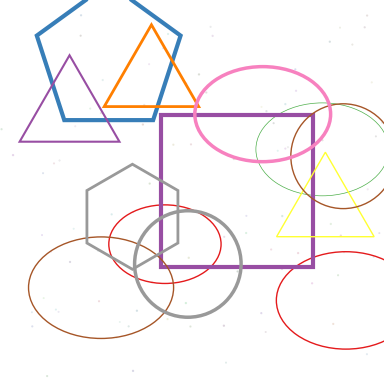[{"shape": "oval", "thickness": 1, "radius": 0.73, "center": [0.428, 0.366]}, {"shape": "oval", "thickness": 1, "radius": 0.9, "center": [0.898, 0.22]}, {"shape": "pentagon", "thickness": 3, "radius": 0.98, "center": [0.282, 0.847]}, {"shape": "oval", "thickness": 0.5, "radius": 0.86, "center": [0.837, 0.612]}, {"shape": "triangle", "thickness": 1.5, "radius": 0.75, "center": [0.181, 0.707]}, {"shape": "square", "thickness": 3, "radius": 0.99, "center": [0.614, 0.505]}, {"shape": "triangle", "thickness": 2, "radius": 0.71, "center": [0.393, 0.794]}, {"shape": "triangle", "thickness": 1, "radius": 0.73, "center": [0.845, 0.458]}, {"shape": "oval", "thickness": 1, "radius": 0.94, "center": [0.262, 0.253]}, {"shape": "circle", "thickness": 1, "radius": 0.68, "center": [0.892, 0.594]}, {"shape": "oval", "thickness": 2.5, "radius": 0.88, "center": [0.682, 0.703]}, {"shape": "hexagon", "thickness": 2, "radius": 0.68, "center": [0.344, 0.437]}, {"shape": "circle", "thickness": 2.5, "radius": 0.69, "center": [0.488, 0.314]}]